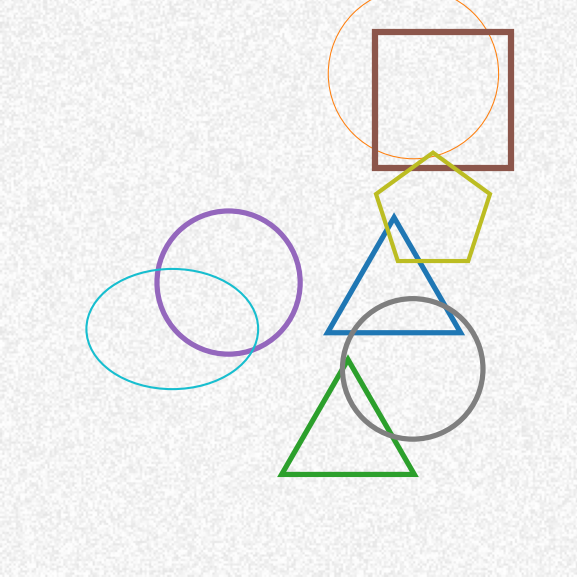[{"shape": "triangle", "thickness": 2.5, "radius": 0.67, "center": [0.682, 0.489]}, {"shape": "circle", "thickness": 0.5, "radius": 0.74, "center": [0.716, 0.872]}, {"shape": "triangle", "thickness": 2.5, "radius": 0.66, "center": [0.603, 0.244]}, {"shape": "circle", "thickness": 2.5, "radius": 0.62, "center": [0.396, 0.51]}, {"shape": "square", "thickness": 3, "radius": 0.59, "center": [0.767, 0.826]}, {"shape": "circle", "thickness": 2.5, "radius": 0.61, "center": [0.715, 0.36]}, {"shape": "pentagon", "thickness": 2, "radius": 0.52, "center": [0.75, 0.631]}, {"shape": "oval", "thickness": 1, "radius": 0.74, "center": [0.298, 0.429]}]